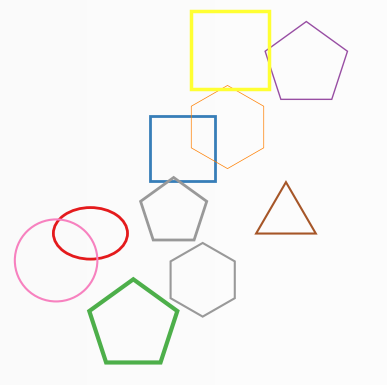[{"shape": "oval", "thickness": 2, "radius": 0.48, "center": [0.233, 0.394]}, {"shape": "square", "thickness": 2, "radius": 0.42, "center": [0.471, 0.614]}, {"shape": "pentagon", "thickness": 3, "radius": 0.6, "center": [0.344, 0.155]}, {"shape": "pentagon", "thickness": 1, "radius": 0.56, "center": [0.79, 0.832]}, {"shape": "hexagon", "thickness": 0.5, "radius": 0.54, "center": [0.587, 0.67]}, {"shape": "square", "thickness": 2.5, "radius": 0.5, "center": [0.594, 0.87]}, {"shape": "triangle", "thickness": 1.5, "radius": 0.44, "center": [0.738, 0.438]}, {"shape": "circle", "thickness": 1.5, "radius": 0.53, "center": [0.145, 0.324]}, {"shape": "hexagon", "thickness": 1.5, "radius": 0.48, "center": [0.523, 0.273]}, {"shape": "pentagon", "thickness": 2, "radius": 0.45, "center": [0.448, 0.449]}]